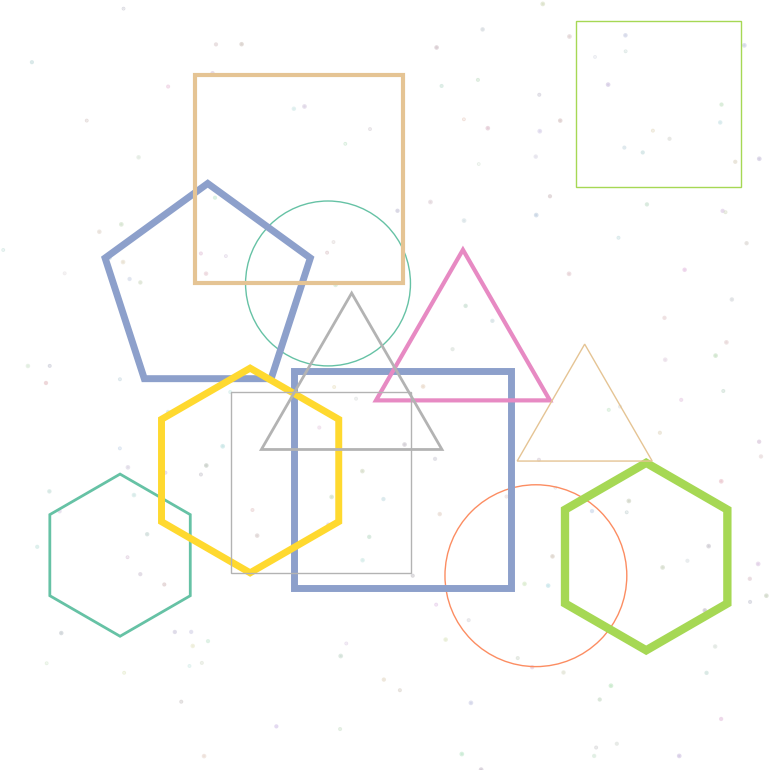[{"shape": "circle", "thickness": 0.5, "radius": 0.54, "center": [0.426, 0.632]}, {"shape": "hexagon", "thickness": 1, "radius": 0.53, "center": [0.156, 0.279]}, {"shape": "circle", "thickness": 0.5, "radius": 0.59, "center": [0.696, 0.252]}, {"shape": "square", "thickness": 2.5, "radius": 0.71, "center": [0.523, 0.377]}, {"shape": "pentagon", "thickness": 2.5, "radius": 0.7, "center": [0.27, 0.622]}, {"shape": "triangle", "thickness": 1.5, "radius": 0.65, "center": [0.601, 0.545]}, {"shape": "hexagon", "thickness": 3, "radius": 0.61, "center": [0.839, 0.277]}, {"shape": "square", "thickness": 0.5, "radius": 0.54, "center": [0.855, 0.865]}, {"shape": "hexagon", "thickness": 2.5, "radius": 0.66, "center": [0.325, 0.389]}, {"shape": "triangle", "thickness": 0.5, "radius": 0.51, "center": [0.759, 0.452]}, {"shape": "square", "thickness": 1.5, "radius": 0.68, "center": [0.388, 0.768]}, {"shape": "square", "thickness": 0.5, "radius": 0.59, "center": [0.417, 0.373]}, {"shape": "triangle", "thickness": 1, "radius": 0.68, "center": [0.457, 0.484]}]